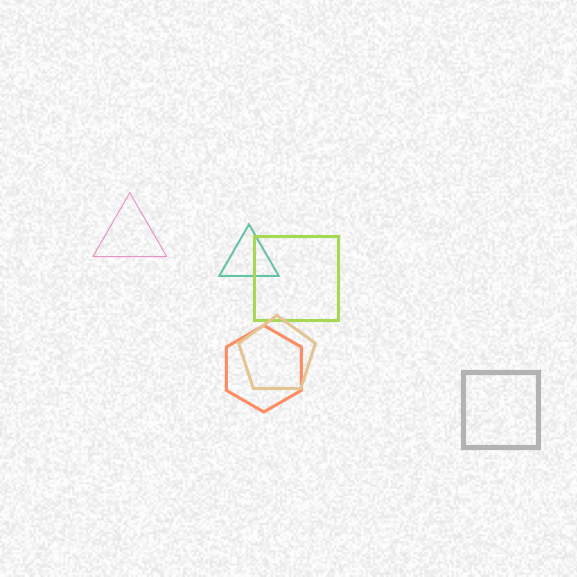[{"shape": "triangle", "thickness": 1, "radius": 0.3, "center": [0.431, 0.551]}, {"shape": "hexagon", "thickness": 1.5, "radius": 0.37, "center": [0.457, 0.361]}, {"shape": "triangle", "thickness": 0.5, "radius": 0.37, "center": [0.225, 0.592]}, {"shape": "square", "thickness": 1.5, "radius": 0.36, "center": [0.512, 0.517]}, {"shape": "pentagon", "thickness": 1.5, "radius": 0.35, "center": [0.48, 0.383]}, {"shape": "square", "thickness": 2.5, "radius": 0.33, "center": [0.867, 0.29]}]